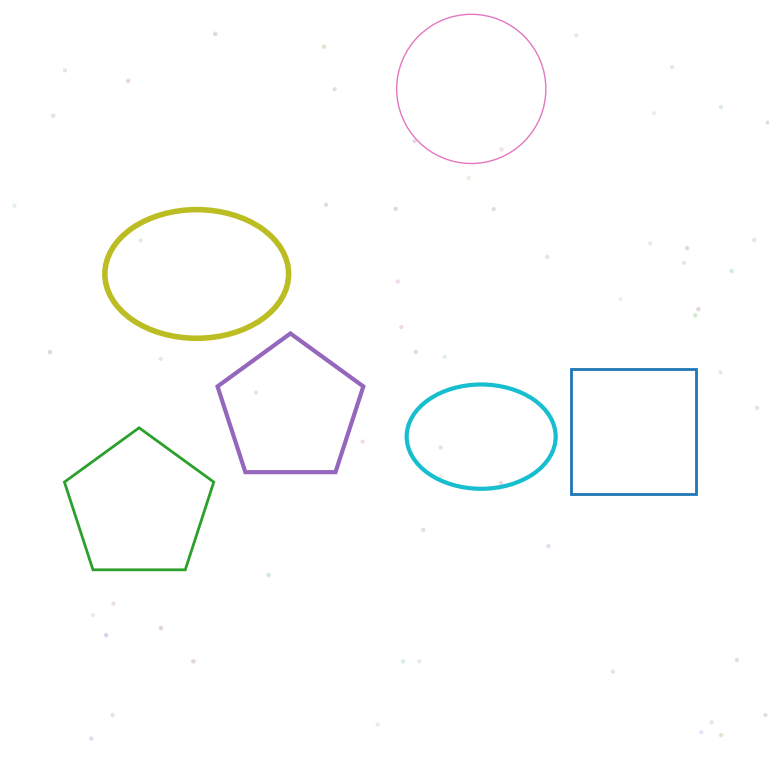[{"shape": "square", "thickness": 1, "radius": 0.41, "center": [0.823, 0.44]}, {"shape": "pentagon", "thickness": 1, "radius": 0.51, "center": [0.181, 0.342]}, {"shape": "pentagon", "thickness": 1.5, "radius": 0.5, "center": [0.377, 0.467]}, {"shape": "circle", "thickness": 0.5, "radius": 0.48, "center": [0.612, 0.885]}, {"shape": "oval", "thickness": 2, "radius": 0.6, "center": [0.256, 0.644]}, {"shape": "oval", "thickness": 1.5, "radius": 0.48, "center": [0.625, 0.433]}]